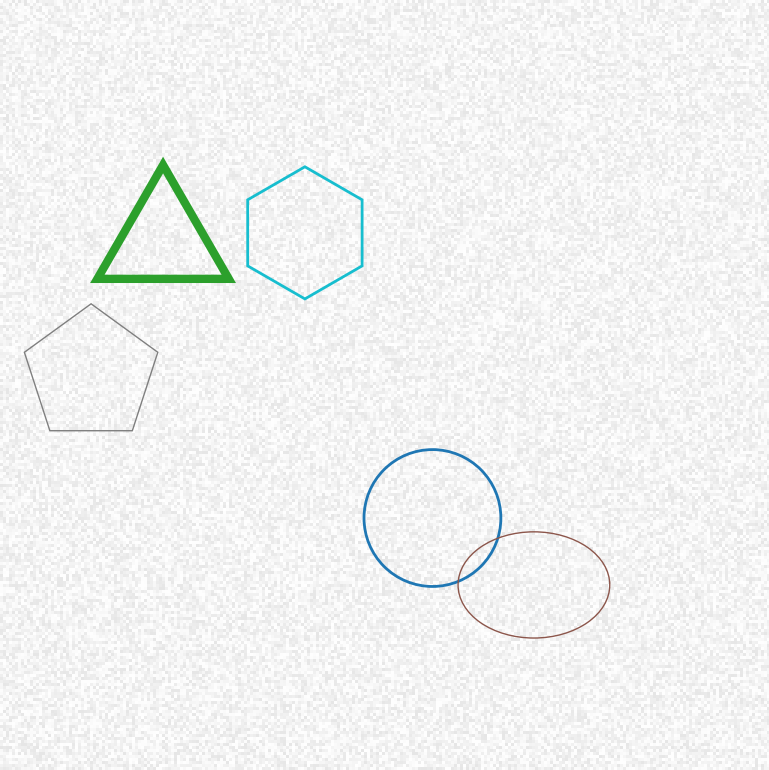[{"shape": "circle", "thickness": 1, "radius": 0.44, "center": [0.562, 0.327]}, {"shape": "triangle", "thickness": 3, "radius": 0.49, "center": [0.212, 0.687]}, {"shape": "oval", "thickness": 0.5, "radius": 0.49, "center": [0.693, 0.24]}, {"shape": "pentagon", "thickness": 0.5, "radius": 0.46, "center": [0.118, 0.514]}, {"shape": "hexagon", "thickness": 1, "radius": 0.43, "center": [0.396, 0.698]}]